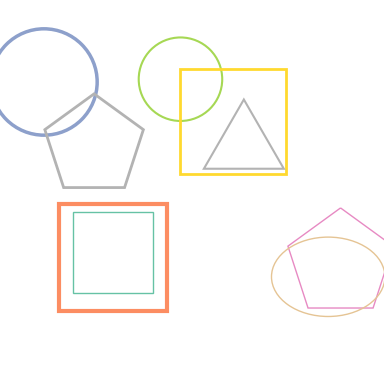[{"shape": "square", "thickness": 1, "radius": 0.52, "center": [0.294, 0.344]}, {"shape": "square", "thickness": 3, "radius": 0.7, "center": [0.294, 0.331]}, {"shape": "circle", "thickness": 2.5, "radius": 0.69, "center": [0.114, 0.787]}, {"shape": "pentagon", "thickness": 1, "radius": 0.72, "center": [0.885, 0.316]}, {"shape": "circle", "thickness": 1.5, "radius": 0.54, "center": [0.469, 0.794]}, {"shape": "square", "thickness": 2, "radius": 0.68, "center": [0.605, 0.685]}, {"shape": "oval", "thickness": 1, "radius": 0.74, "center": [0.852, 0.281]}, {"shape": "pentagon", "thickness": 2, "radius": 0.67, "center": [0.244, 0.622]}, {"shape": "triangle", "thickness": 1.5, "radius": 0.6, "center": [0.633, 0.622]}]